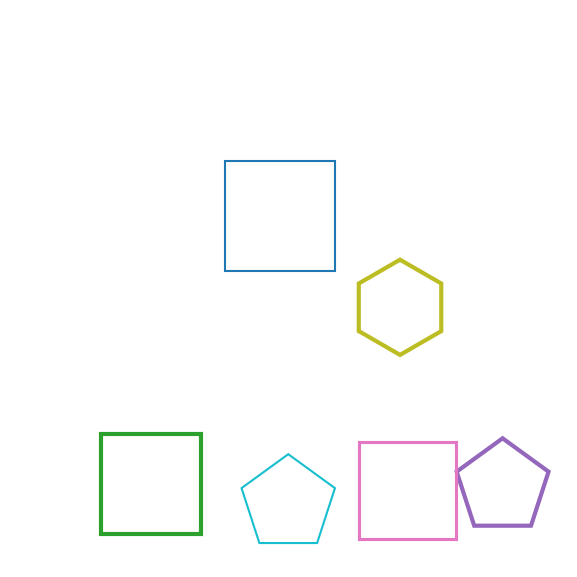[{"shape": "square", "thickness": 1, "radius": 0.48, "center": [0.486, 0.625]}, {"shape": "square", "thickness": 2, "radius": 0.43, "center": [0.261, 0.161]}, {"shape": "pentagon", "thickness": 2, "radius": 0.42, "center": [0.87, 0.157]}, {"shape": "square", "thickness": 1.5, "radius": 0.42, "center": [0.705, 0.149]}, {"shape": "hexagon", "thickness": 2, "radius": 0.41, "center": [0.693, 0.467]}, {"shape": "pentagon", "thickness": 1, "radius": 0.43, "center": [0.499, 0.128]}]